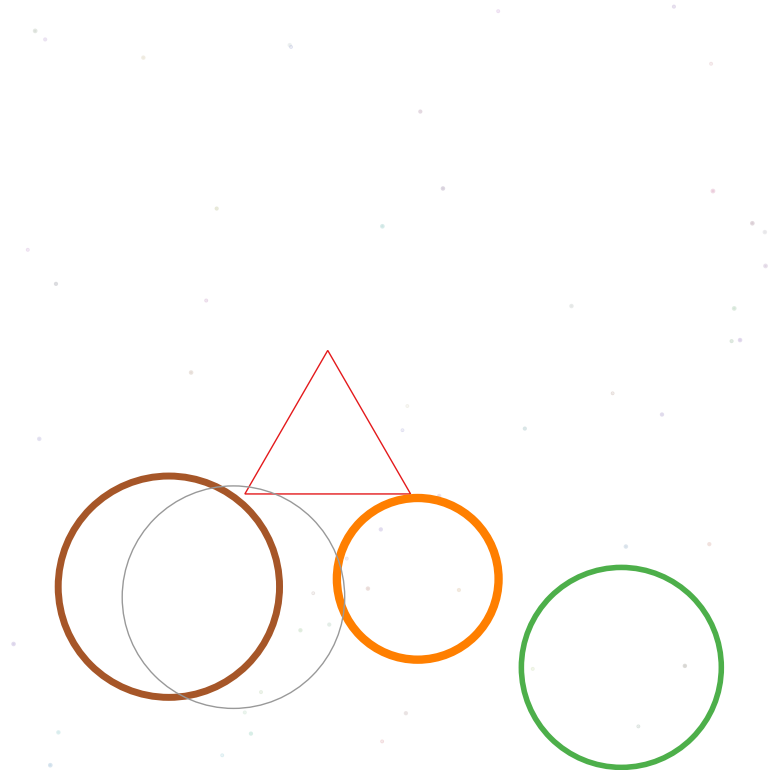[{"shape": "triangle", "thickness": 0.5, "radius": 0.62, "center": [0.426, 0.421]}, {"shape": "circle", "thickness": 2, "radius": 0.65, "center": [0.807, 0.133]}, {"shape": "circle", "thickness": 3, "radius": 0.52, "center": [0.543, 0.248]}, {"shape": "circle", "thickness": 2.5, "radius": 0.72, "center": [0.219, 0.238]}, {"shape": "circle", "thickness": 0.5, "radius": 0.72, "center": [0.303, 0.224]}]